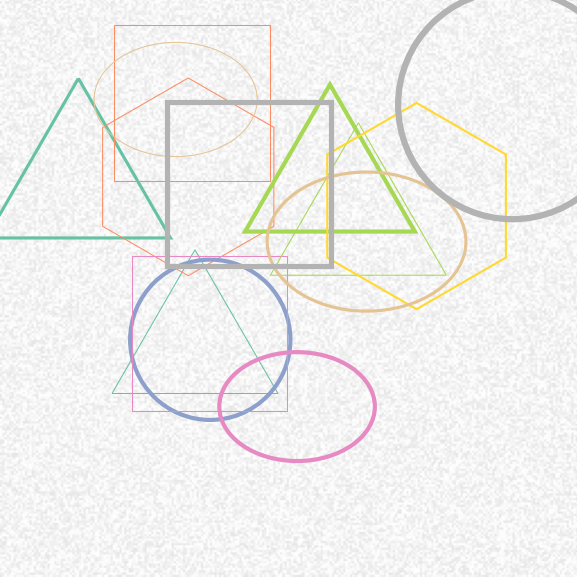[{"shape": "triangle", "thickness": 1.5, "radius": 0.92, "center": [0.136, 0.679]}, {"shape": "triangle", "thickness": 0.5, "radius": 0.83, "center": [0.338, 0.401]}, {"shape": "square", "thickness": 0.5, "radius": 0.67, "center": [0.333, 0.821]}, {"shape": "hexagon", "thickness": 0.5, "radius": 0.86, "center": [0.326, 0.693]}, {"shape": "circle", "thickness": 2, "radius": 0.69, "center": [0.364, 0.411]}, {"shape": "oval", "thickness": 2, "radius": 0.67, "center": [0.514, 0.295]}, {"shape": "square", "thickness": 0.5, "radius": 0.67, "center": [0.363, 0.422]}, {"shape": "triangle", "thickness": 2, "radius": 0.85, "center": [0.571, 0.683]}, {"shape": "triangle", "thickness": 0.5, "radius": 0.88, "center": [0.621, 0.611]}, {"shape": "hexagon", "thickness": 1, "radius": 0.89, "center": [0.721, 0.642]}, {"shape": "oval", "thickness": 1.5, "radius": 0.86, "center": [0.635, 0.581]}, {"shape": "oval", "thickness": 0.5, "radius": 0.71, "center": [0.304, 0.827]}, {"shape": "square", "thickness": 2.5, "radius": 0.71, "center": [0.431, 0.681]}, {"shape": "circle", "thickness": 3, "radius": 0.99, "center": [0.887, 0.818]}]